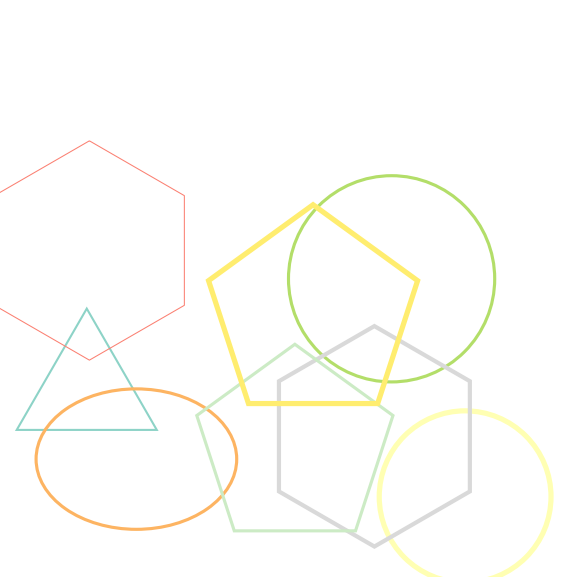[{"shape": "triangle", "thickness": 1, "radius": 0.7, "center": [0.15, 0.325]}, {"shape": "circle", "thickness": 2.5, "radius": 0.74, "center": [0.805, 0.139]}, {"shape": "hexagon", "thickness": 0.5, "radius": 0.95, "center": [0.155, 0.565]}, {"shape": "oval", "thickness": 1.5, "radius": 0.87, "center": [0.236, 0.204]}, {"shape": "circle", "thickness": 1.5, "radius": 0.89, "center": [0.678, 0.516]}, {"shape": "hexagon", "thickness": 2, "radius": 0.95, "center": [0.648, 0.244]}, {"shape": "pentagon", "thickness": 1.5, "radius": 0.89, "center": [0.511, 0.224]}, {"shape": "pentagon", "thickness": 2.5, "radius": 0.95, "center": [0.542, 0.454]}]